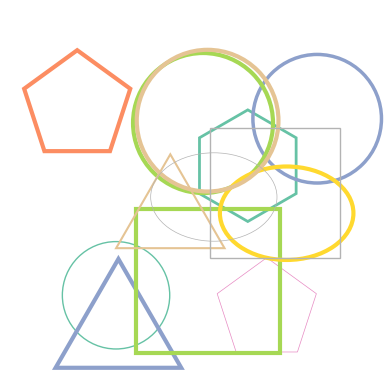[{"shape": "hexagon", "thickness": 2, "radius": 0.72, "center": [0.644, 0.57]}, {"shape": "circle", "thickness": 1, "radius": 0.7, "center": [0.301, 0.233]}, {"shape": "pentagon", "thickness": 3, "radius": 0.72, "center": [0.201, 0.725]}, {"shape": "circle", "thickness": 2.5, "radius": 0.83, "center": [0.824, 0.692]}, {"shape": "triangle", "thickness": 3, "radius": 0.94, "center": [0.308, 0.139]}, {"shape": "pentagon", "thickness": 0.5, "radius": 0.68, "center": [0.693, 0.195]}, {"shape": "square", "thickness": 3, "radius": 0.94, "center": [0.54, 0.27]}, {"shape": "circle", "thickness": 3, "radius": 0.91, "center": [0.527, 0.68]}, {"shape": "oval", "thickness": 3, "radius": 0.87, "center": [0.745, 0.446]}, {"shape": "triangle", "thickness": 1.5, "radius": 0.81, "center": [0.442, 0.437]}, {"shape": "circle", "thickness": 3, "radius": 0.92, "center": [0.539, 0.687]}, {"shape": "oval", "thickness": 0.5, "radius": 0.82, "center": [0.555, 0.488]}, {"shape": "square", "thickness": 1, "radius": 0.84, "center": [0.715, 0.5]}]